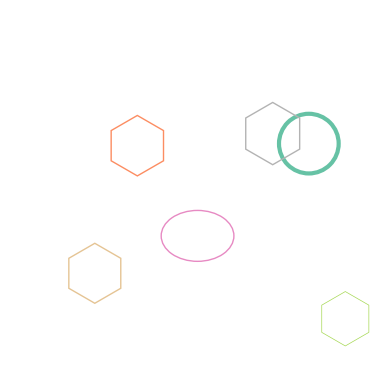[{"shape": "circle", "thickness": 3, "radius": 0.39, "center": [0.802, 0.627]}, {"shape": "hexagon", "thickness": 1, "radius": 0.39, "center": [0.357, 0.622]}, {"shape": "oval", "thickness": 1, "radius": 0.47, "center": [0.513, 0.387]}, {"shape": "hexagon", "thickness": 0.5, "radius": 0.35, "center": [0.897, 0.172]}, {"shape": "hexagon", "thickness": 1, "radius": 0.39, "center": [0.246, 0.29]}, {"shape": "hexagon", "thickness": 1, "radius": 0.4, "center": [0.708, 0.653]}]